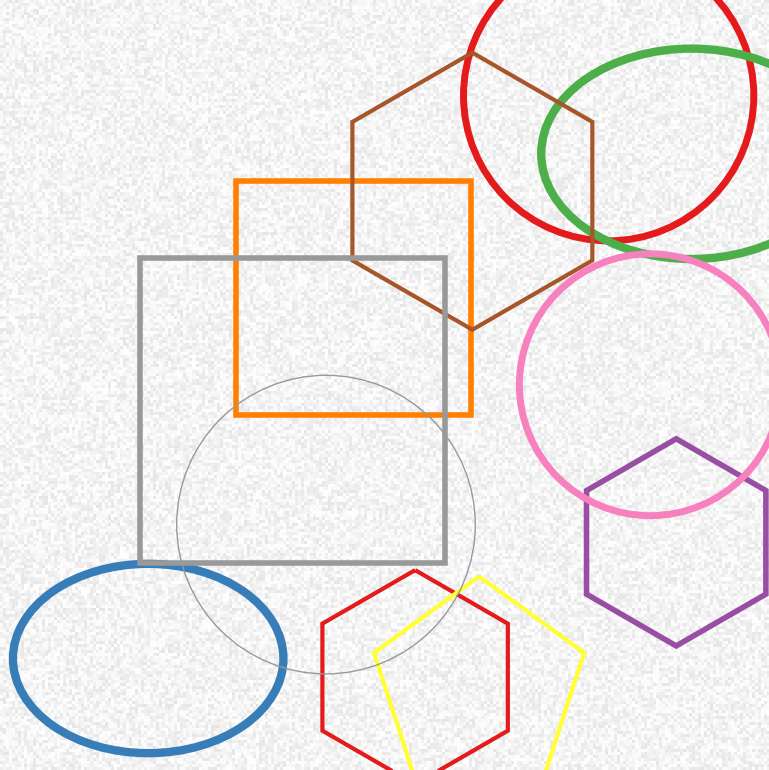[{"shape": "hexagon", "thickness": 1.5, "radius": 0.7, "center": [0.539, 0.121]}, {"shape": "circle", "thickness": 2.5, "radius": 0.94, "center": [0.79, 0.876]}, {"shape": "oval", "thickness": 3, "radius": 0.88, "center": [0.192, 0.145]}, {"shape": "oval", "thickness": 3, "radius": 0.98, "center": [0.898, 0.8]}, {"shape": "hexagon", "thickness": 2, "radius": 0.67, "center": [0.878, 0.296]}, {"shape": "square", "thickness": 2, "radius": 0.76, "center": [0.459, 0.613]}, {"shape": "pentagon", "thickness": 1.5, "radius": 0.72, "center": [0.622, 0.108]}, {"shape": "hexagon", "thickness": 1.5, "radius": 0.9, "center": [0.613, 0.752]}, {"shape": "circle", "thickness": 2.5, "radius": 0.85, "center": [0.845, 0.5]}, {"shape": "square", "thickness": 2, "radius": 0.99, "center": [0.38, 0.467]}, {"shape": "circle", "thickness": 0.5, "radius": 0.97, "center": [0.423, 0.319]}]